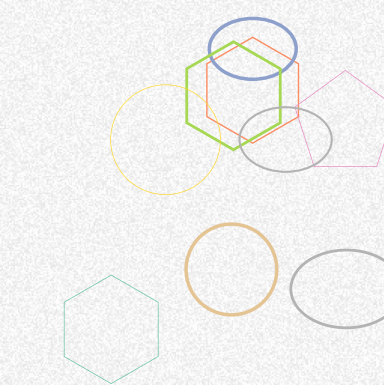[{"shape": "hexagon", "thickness": 0.5, "radius": 0.7, "center": [0.289, 0.145]}, {"shape": "hexagon", "thickness": 1, "radius": 0.69, "center": [0.656, 0.766]}, {"shape": "oval", "thickness": 2.5, "radius": 0.56, "center": [0.657, 0.873]}, {"shape": "pentagon", "thickness": 0.5, "radius": 0.69, "center": [0.897, 0.679]}, {"shape": "hexagon", "thickness": 2, "radius": 0.7, "center": [0.606, 0.751]}, {"shape": "circle", "thickness": 0.5, "radius": 0.71, "center": [0.43, 0.637]}, {"shape": "circle", "thickness": 2.5, "radius": 0.59, "center": [0.601, 0.3]}, {"shape": "oval", "thickness": 1.5, "radius": 0.6, "center": [0.742, 0.638]}, {"shape": "oval", "thickness": 2, "radius": 0.72, "center": [0.9, 0.25]}]